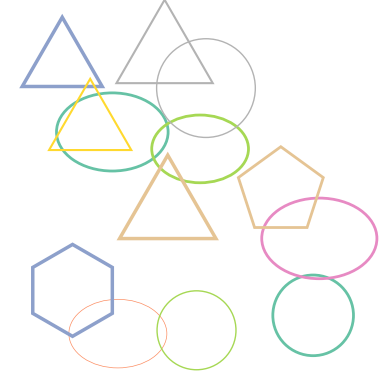[{"shape": "oval", "thickness": 2, "radius": 0.72, "center": [0.292, 0.657]}, {"shape": "circle", "thickness": 2, "radius": 0.52, "center": [0.813, 0.181]}, {"shape": "oval", "thickness": 0.5, "radius": 0.64, "center": [0.306, 0.133]}, {"shape": "hexagon", "thickness": 2.5, "radius": 0.6, "center": [0.188, 0.246]}, {"shape": "triangle", "thickness": 2.5, "radius": 0.6, "center": [0.162, 0.835]}, {"shape": "oval", "thickness": 2, "radius": 0.75, "center": [0.829, 0.381]}, {"shape": "circle", "thickness": 1, "radius": 0.51, "center": [0.51, 0.142]}, {"shape": "oval", "thickness": 2, "radius": 0.63, "center": [0.52, 0.613]}, {"shape": "triangle", "thickness": 1.5, "radius": 0.62, "center": [0.234, 0.672]}, {"shape": "triangle", "thickness": 2.5, "radius": 0.72, "center": [0.436, 0.453]}, {"shape": "pentagon", "thickness": 2, "radius": 0.58, "center": [0.729, 0.503]}, {"shape": "triangle", "thickness": 1.5, "radius": 0.72, "center": [0.428, 0.856]}, {"shape": "circle", "thickness": 1, "radius": 0.64, "center": [0.535, 0.771]}]